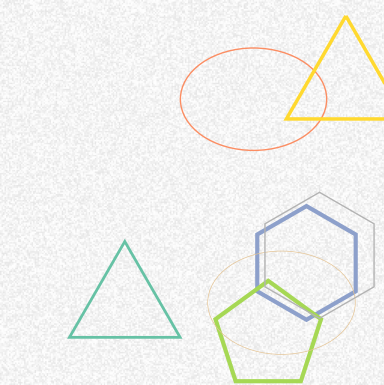[{"shape": "triangle", "thickness": 2, "radius": 0.83, "center": [0.324, 0.207]}, {"shape": "oval", "thickness": 1, "radius": 0.95, "center": [0.659, 0.742]}, {"shape": "hexagon", "thickness": 3, "radius": 0.74, "center": [0.796, 0.317]}, {"shape": "pentagon", "thickness": 3, "radius": 0.72, "center": [0.697, 0.126]}, {"shape": "triangle", "thickness": 2.5, "radius": 0.89, "center": [0.898, 0.78]}, {"shape": "oval", "thickness": 0.5, "radius": 0.96, "center": [0.731, 0.214]}, {"shape": "hexagon", "thickness": 1, "radius": 0.82, "center": [0.83, 0.337]}]